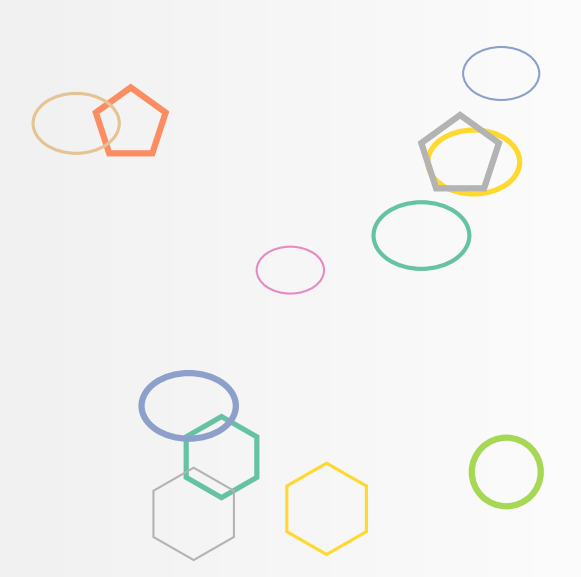[{"shape": "oval", "thickness": 2, "radius": 0.41, "center": [0.725, 0.591]}, {"shape": "hexagon", "thickness": 2.5, "radius": 0.35, "center": [0.381, 0.208]}, {"shape": "pentagon", "thickness": 3, "radius": 0.32, "center": [0.225, 0.785]}, {"shape": "oval", "thickness": 3, "radius": 0.41, "center": [0.325, 0.296]}, {"shape": "oval", "thickness": 1, "radius": 0.33, "center": [0.862, 0.872]}, {"shape": "oval", "thickness": 1, "radius": 0.29, "center": [0.5, 0.531]}, {"shape": "circle", "thickness": 3, "radius": 0.3, "center": [0.871, 0.182]}, {"shape": "oval", "thickness": 2.5, "radius": 0.4, "center": [0.815, 0.719]}, {"shape": "hexagon", "thickness": 1.5, "radius": 0.4, "center": [0.562, 0.118]}, {"shape": "oval", "thickness": 1.5, "radius": 0.37, "center": [0.131, 0.786]}, {"shape": "pentagon", "thickness": 3, "radius": 0.35, "center": [0.792, 0.73]}, {"shape": "hexagon", "thickness": 1, "radius": 0.4, "center": [0.333, 0.109]}]